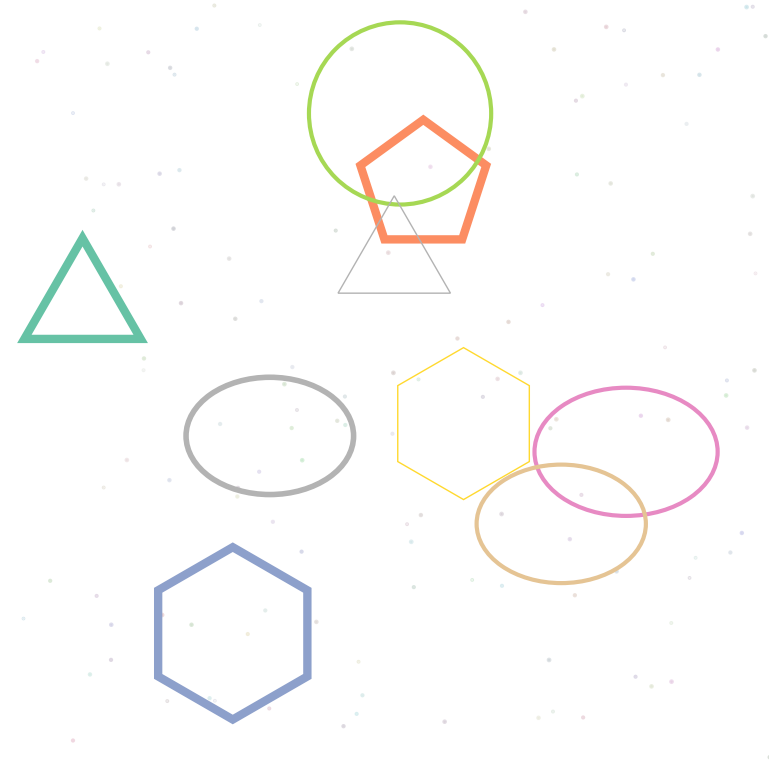[{"shape": "triangle", "thickness": 3, "radius": 0.44, "center": [0.107, 0.603]}, {"shape": "pentagon", "thickness": 3, "radius": 0.43, "center": [0.55, 0.759]}, {"shape": "hexagon", "thickness": 3, "radius": 0.56, "center": [0.302, 0.177]}, {"shape": "oval", "thickness": 1.5, "radius": 0.59, "center": [0.813, 0.413]}, {"shape": "circle", "thickness": 1.5, "radius": 0.59, "center": [0.52, 0.853]}, {"shape": "hexagon", "thickness": 0.5, "radius": 0.49, "center": [0.602, 0.45]}, {"shape": "oval", "thickness": 1.5, "radius": 0.55, "center": [0.729, 0.32]}, {"shape": "triangle", "thickness": 0.5, "radius": 0.42, "center": [0.512, 0.661]}, {"shape": "oval", "thickness": 2, "radius": 0.54, "center": [0.35, 0.434]}]